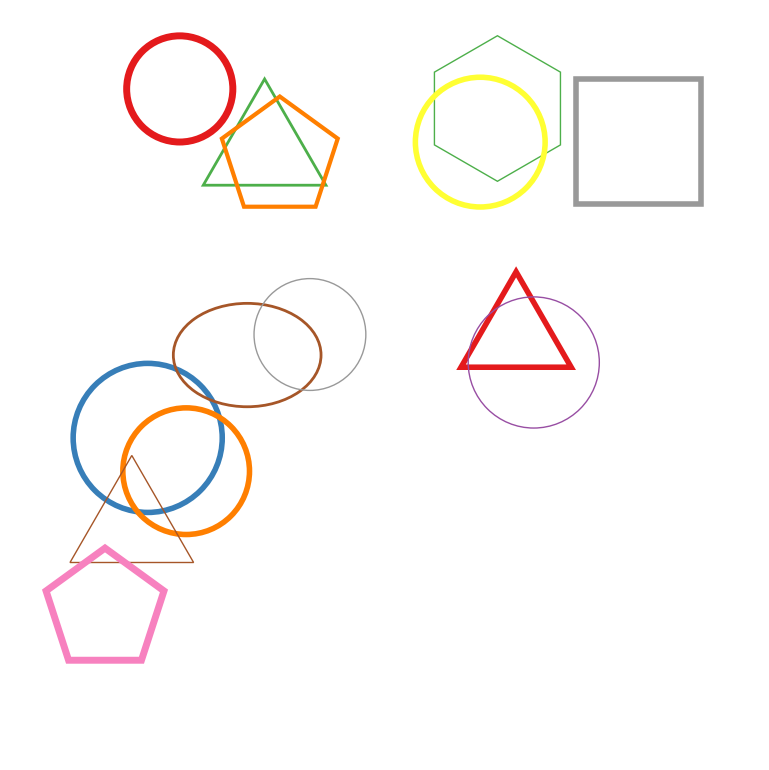[{"shape": "triangle", "thickness": 2, "radius": 0.41, "center": [0.67, 0.564]}, {"shape": "circle", "thickness": 2.5, "radius": 0.34, "center": [0.233, 0.885]}, {"shape": "circle", "thickness": 2, "radius": 0.48, "center": [0.192, 0.431]}, {"shape": "hexagon", "thickness": 0.5, "radius": 0.47, "center": [0.646, 0.859]}, {"shape": "triangle", "thickness": 1, "radius": 0.46, "center": [0.344, 0.805]}, {"shape": "circle", "thickness": 0.5, "radius": 0.43, "center": [0.693, 0.529]}, {"shape": "circle", "thickness": 2, "radius": 0.41, "center": [0.242, 0.388]}, {"shape": "pentagon", "thickness": 1.5, "radius": 0.4, "center": [0.363, 0.796]}, {"shape": "circle", "thickness": 2, "radius": 0.42, "center": [0.624, 0.815]}, {"shape": "triangle", "thickness": 0.5, "radius": 0.46, "center": [0.171, 0.316]}, {"shape": "oval", "thickness": 1, "radius": 0.48, "center": [0.321, 0.539]}, {"shape": "pentagon", "thickness": 2.5, "radius": 0.4, "center": [0.136, 0.208]}, {"shape": "square", "thickness": 2, "radius": 0.4, "center": [0.829, 0.816]}, {"shape": "circle", "thickness": 0.5, "radius": 0.36, "center": [0.403, 0.566]}]